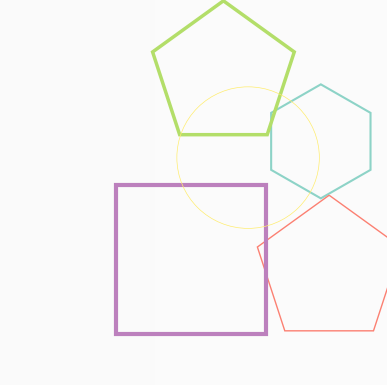[{"shape": "hexagon", "thickness": 1.5, "radius": 0.74, "center": [0.828, 0.633]}, {"shape": "pentagon", "thickness": 1, "radius": 0.97, "center": [0.849, 0.298]}, {"shape": "pentagon", "thickness": 2.5, "radius": 0.96, "center": [0.577, 0.806]}, {"shape": "square", "thickness": 3, "radius": 0.97, "center": [0.493, 0.326]}, {"shape": "circle", "thickness": 0.5, "radius": 0.92, "center": [0.64, 0.591]}]